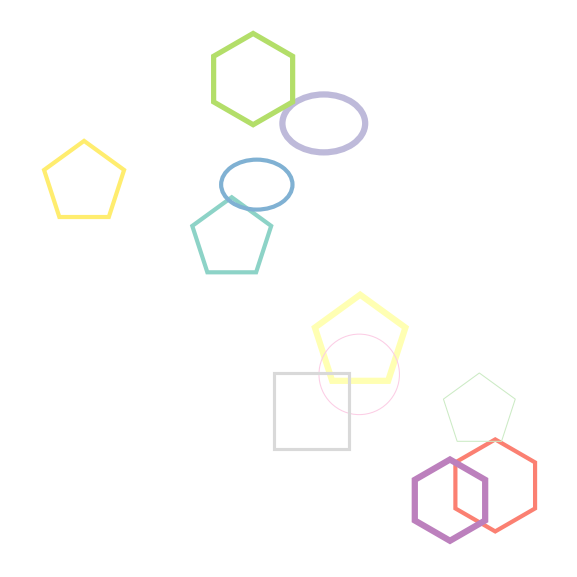[{"shape": "pentagon", "thickness": 2, "radius": 0.36, "center": [0.401, 0.586]}, {"shape": "pentagon", "thickness": 3, "radius": 0.41, "center": [0.624, 0.406]}, {"shape": "oval", "thickness": 3, "radius": 0.36, "center": [0.561, 0.785]}, {"shape": "hexagon", "thickness": 2, "radius": 0.4, "center": [0.858, 0.159]}, {"shape": "oval", "thickness": 2, "radius": 0.31, "center": [0.445, 0.679]}, {"shape": "hexagon", "thickness": 2.5, "radius": 0.39, "center": [0.438, 0.862]}, {"shape": "circle", "thickness": 0.5, "radius": 0.35, "center": [0.622, 0.351]}, {"shape": "square", "thickness": 1.5, "radius": 0.33, "center": [0.539, 0.288]}, {"shape": "hexagon", "thickness": 3, "radius": 0.35, "center": [0.779, 0.133]}, {"shape": "pentagon", "thickness": 0.5, "radius": 0.33, "center": [0.83, 0.288]}, {"shape": "pentagon", "thickness": 2, "radius": 0.36, "center": [0.146, 0.682]}]